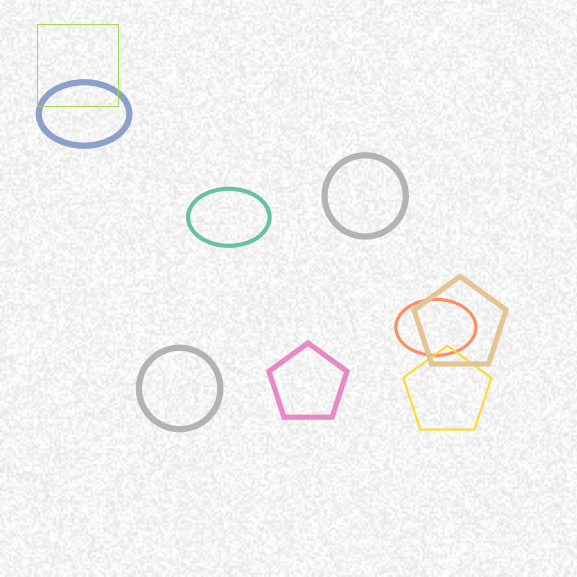[{"shape": "oval", "thickness": 2, "radius": 0.35, "center": [0.396, 0.623]}, {"shape": "oval", "thickness": 1.5, "radius": 0.35, "center": [0.755, 0.432]}, {"shape": "oval", "thickness": 3, "radius": 0.39, "center": [0.146, 0.802]}, {"shape": "pentagon", "thickness": 2.5, "radius": 0.35, "center": [0.533, 0.334]}, {"shape": "square", "thickness": 0.5, "radius": 0.35, "center": [0.134, 0.886]}, {"shape": "pentagon", "thickness": 1, "radius": 0.4, "center": [0.775, 0.32]}, {"shape": "pentagon", "thickness": 2.5, "radius": 0.42, "center": [0.797, 0.437]}, {"shape": "circle", "thickness": 3, "radius": 0.35, "center": [0.632, 0.66]}, {"shape": "circle", "thickness": 3, "radius": 0.35, "center": [0.311, 0.326]}]